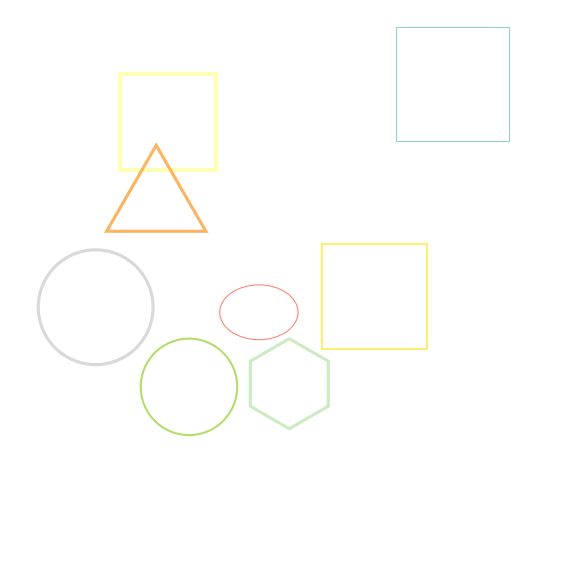[{"shape": "square", "thickness": 0.5, "radius": 0.49, "center": [0.783, 0.854]}, {"shape": "square", "thickness": 2, "radius": 0.42, "center": [0.291, 0.788]}, {"shape": "oval", "thickness": 0.5, "radius": 0.34, "center": [0.448, 0.458]}, {"shape": "triangle", "thickness": 1.5, "radius": 0.5, "center": [0.271, 0.648]}, {"shape": "circle", "thickness": 1, "radius": 0.42, "center": [0.327, 0.329]}, {"shape": "circle", "thickness": 1.5, "radius": 0.5, "center": [0.166, 0.467]}, {"shape": "hexagon", "thickness": 1.5, "radius": 0.39, "center": [0.501, 0.335]}, {"shape": "square", "thickness": 1, "radius": 0.45, "center": [0.649, 0.486]}]